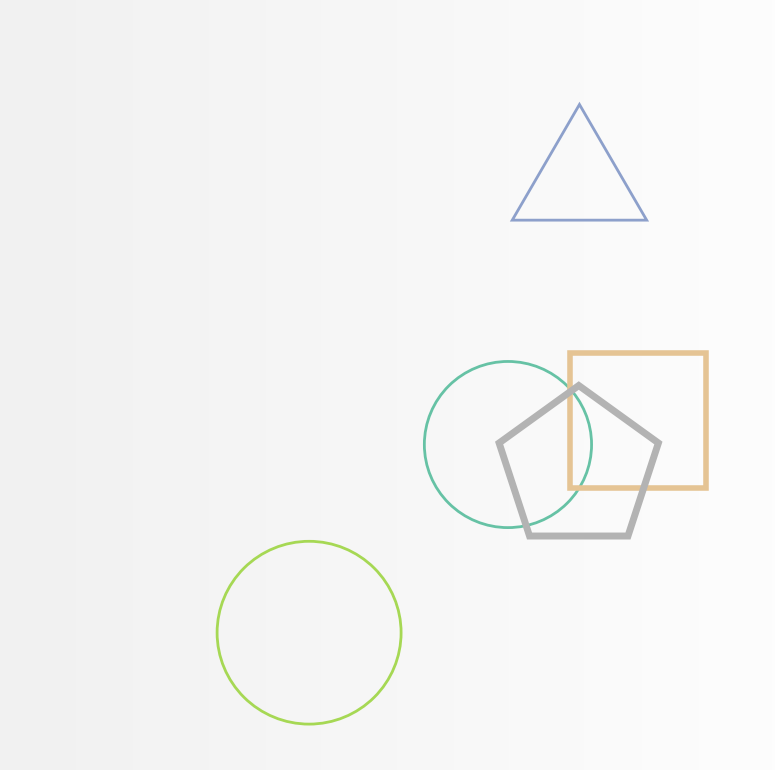[{"shape": "circle", "thickness": 1, "radius": 0.54, "center": [0.655, 0.423]}, {"shape": "triangle", "thickness": 1, "radius": 0.5, "center": [0.748, 0.764]}, {"shape": "circle", "thickness": 1, "radius": 0.59, "center": [0.399, 0.178]}, {"shape": "square", "thickness": 2, "radius": 0.44, "center": [0.823, 0.454]}, {"shape": "pentagon", "thickness": 2.5, "radius": 0.54, "center": [0.747, 0.391]}]